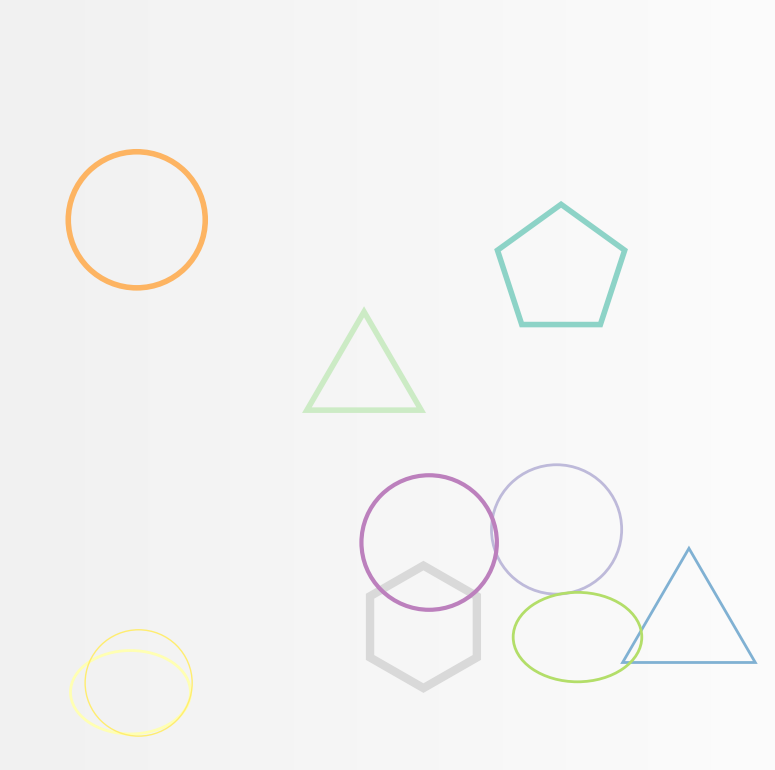[{"shape": "pentagon", "thickness": 2, "radius": 0.43, "center": [0.724, 0.648]}, {"shape": "oval", "thickness": 1, "radius": 0.39, "center": [0.168, 0.101]}, {"shape": "circle", "thickness": 1, "radius": 0.42, "center": [0.718, 0.312]}, {"shape": "triangle", "thickness": 1, "radius": 0.49, "center": [0.889, 0.189]}, {"shape": "circle", "thickness": 2, "radius": 0.44, "center": [0.176, 0.715]}, {"shape": "oval", "thickness": 1, "radius": 0.41, "center": [0.745, 0.173]}, {"shape": "hexagon", "thickness": 3, "radius": 0.4, "center": [0.546, 0.186]}, {"shape": "circle", "thickness": 1.5, "radius": 0.44, "center": [0.554, 0.295]}, {"shape": "triangle", "thickness": 2, "radius": 0.43, "center": [0.47, 0.51]}, {"shape": "circle", "thickness": 0.5, "radius": 0.35, "center": [0.179, 0.113]}]